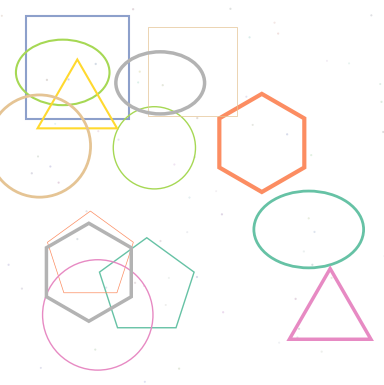[{"shape": "pentagon", "thickness": 1, "radius": 0.65, "center": [0.381, 0.253]}, {"shape": "oval", "thickness": 2, "radius": 0.71, "center": [0.802, 0.404]}, {"shape": "hexagon", "thickness": 3, "radius": 0.64, "center": [0.68, 0.629]}, {"shape": "pentagon", "thickness": 0.5, "radius": 0.59, "center": [0.235, 0.334]}, {"shape": "square", "thickness": 1.5, "radius": 0.67, "center": [0.201, 0.825]}, {"shape": "triangle", "thickness": 2.5, "radius": 0.61, "center": [0.858, 0.18]}, {"shape": "circle", "thickness": 1, "radius": 0.72, "center": [0.254, 0.182]}, {"shape": "oval", "thickness": 1.5, "radius": 0.61, "center": [0.163, 0.812]}, {"shape": "circle", "thickness": 1, "radius": 0.53, "center": [0.401, 0.616]}, {"shape": "triangle", "thickness": 1.5, "radius": 0.6, "center": [0.201, 0.726]}, {"shape": "circle", "thickness": 2, "radius": 0.66, "center": [0.102, 0.621]}, {"shape": "square", "thickness": 0.5, "radius": 0.58, "center": [0.5, 0.814]}, {"shape": "oval", "thickness": 2.5, "radius": 0.58, "center": [0.416, 0.785]}, {"shape": "hexagon", "thickness": 2.5, "radius": 0.64, "center": [0.231, 0.293]}]